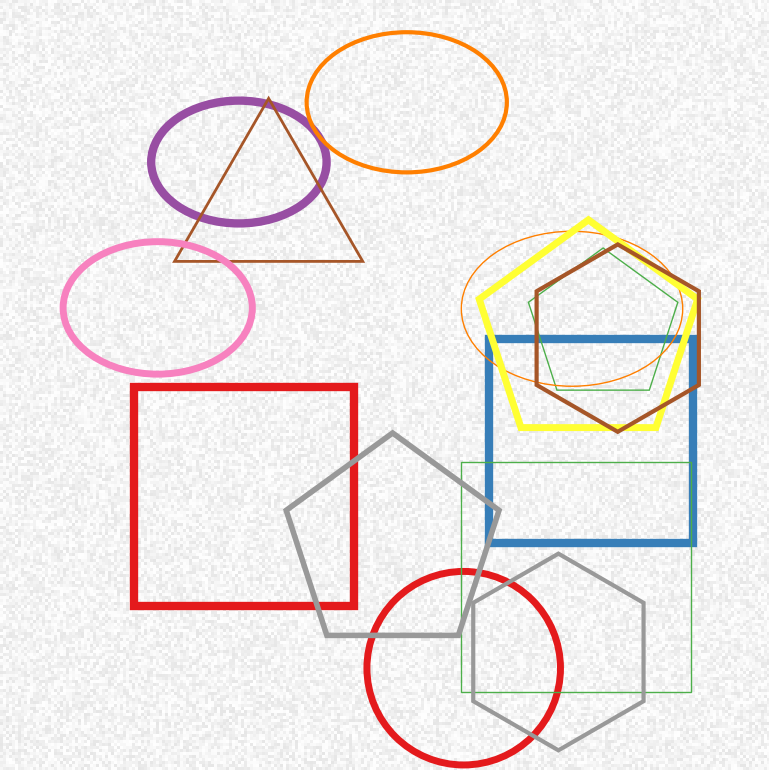[{"shape": "circle", "thickness": 2.5, "radius": 0.63, "center": [0.602, 0.132]}, {"shape": "square", "thickness": 3, "radius": 0.71, "center": [0.317, 0.355]}, {"shape": "square", "thickness": 3, "radius": 0.66, "center": [0.768, 0.427]}, {"shape": "square", "thickness": 0.5, "radius": 0.75, "center": [0.748, 0.25]}, {"shape": "pentagon", "thickness": 0.5, "radius": 0.51, "center": [0.783, 0.576]}, {"shape": "oval", "thickness": 3, "radius": 0.57, "center": [0.31, 0.79]}, {"shape": "oval", "thickness": 1.5, "radius": 0.65, "center": [0.528, 0.867]}, {"shape": "oval", "thickness": 0.5, "radius": 0.72, "center": [0.743, 0.599]}, {"shape": "pentagon", "thickness": 2.5, "radius": 0.75, "center": [0.764, 0.565]}, {"shape": "triangle", "thickness": 1, "radius": 0.71, "center": [0.349, 0.731]}, {"shape": "hexagon", "thickness": 1.5, "radius": 0.61, "center": [0.802, 0.561]}, {"shape": "oval", "thickness": 2.5, "radius": 0.61, "center": [0.205, 0.6]}, {"shape": "pentagon", "thickness": 2, "radius": 0.73, "center": [0.51, 0.292]}, {"shape": "hexagon", "thickness": 1.5, "radius": 0.64, "center": [0.725, 0.153]}]